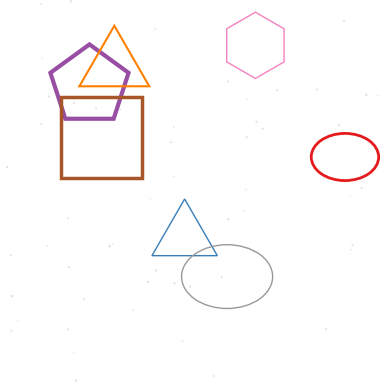[{"shape": "oval", "thickness": 2, "radius": 0.44, "center": [0.896, 0.592]}, {"shape": "triangle", "thickness": 1, "radius": 0.49, "center": [0.48, 0.385]}, {"shape": "pentagon", "thickness": 3, "radius": 0.53, "center": [0.232, 0.778]}, {"shape": "triangle", "thickness": 1.5, "radius": 0.52, "center": [0.297, 0.828]}, {"shape": "square", "thickness": 2.5, "radius": 0.53, "center": [0.263, 0.643]}, {"shape": "hexagon", "thickness": 1, "radius": 0.43, "center": [0.663, 0.882]}, {"shape": "oval", "thickness": 1, "radius": 0.59, "center": [0.59, 0.282]}]